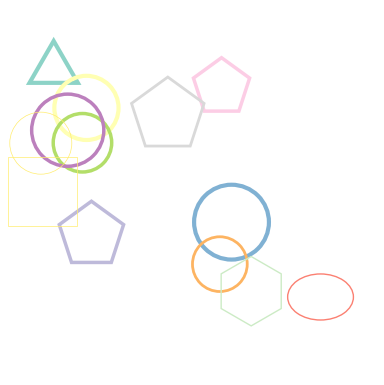[{"shape": "triangle", "thickness": 3, "radius": 0.36, "center": [0.139, 0.821]}, {"shape": "circle", "thickness": 3, "radius": 0.42, "center": [0.225, 0.72]}, {"shape": "pentagon", "thickness": 2.5, "radius": 0.44, "center": [0.237, 0.389]}, {"shape": "oval", "thickness": 1, "radius": 0.43, "center": [0.833, 0.229]}, {"shape": "circle", "thickness": 3, "radius": 0.49, "center": [0.601, 0.423]}, {"shape": "circle", "thickness": 2, "radius": 0.36, "center": [0.571, 0.314]}, {"shape": "circle", "thickness": 2.5, "radius": 0.38, "center": [0.214, 0.629]}, {"shape": "pentagon", "thickness": 2.5, "radius": 0.38, "center": [0.575, 0.773]}, {"shape": "pentagon", "thickness": 2, "radius": 0.5, "center": [0.436, 0.701]}, {"shape": "circle", "thickness": 2.5, "radius": 0.47, "center": [0.176, 0.662]}, {"shape": "hexagon", "thickness": 1, "radius": 0.45, "center": [0.652, 0.244]}, {"shape": "square", "thickness": 0.5, "radius": 0.45, "center": [0.11, 0.502]}, {"shape": "circle", "thickness": 0.5, "radius": 0.4, "center": [0.106, 0.628]}]